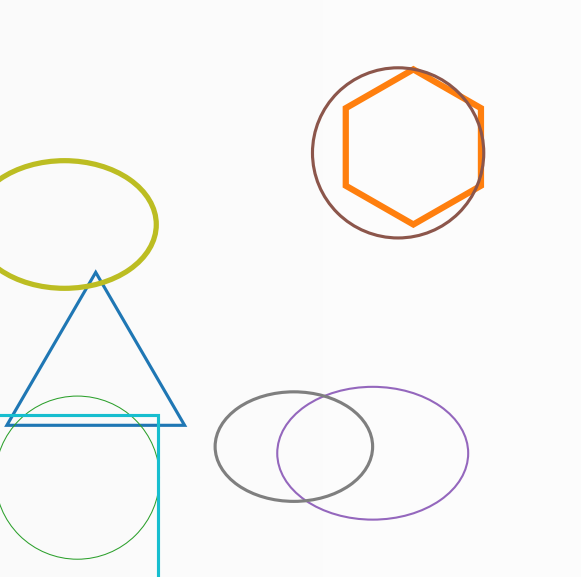[{"shape": "triangle", "thickness": 1.5, "radius": 0.88, "center": [0.165, 0.351]}, {"shape": "hexagon", "thickness": 3, "radius": 0.67, "center": [0.711, 0.745]}, {"shape": "circle", "thickness": 0.5, "radius": 0.71, "center": [0.133, 0.172]}, {"shape": "oval", "thickness": 1, "radius": 0.82, "center": [0.641, 0.214]}, {"shape": "circle", "thickness": 1.5, "radius": 0.74, "center": [0.685, 0.734]}, {"shape": "oval", "thickness": 1.5, "radius": 0.68, "center": [0.506, 0.226]}, {"shape": "oval", "thickness": 2.5, "radius": 0.79, "center": [0.111, 0.61]}, {"shape": "square", "thickness": 1.5, "radius": 0.74, "center": [0.123, 0.133]}]